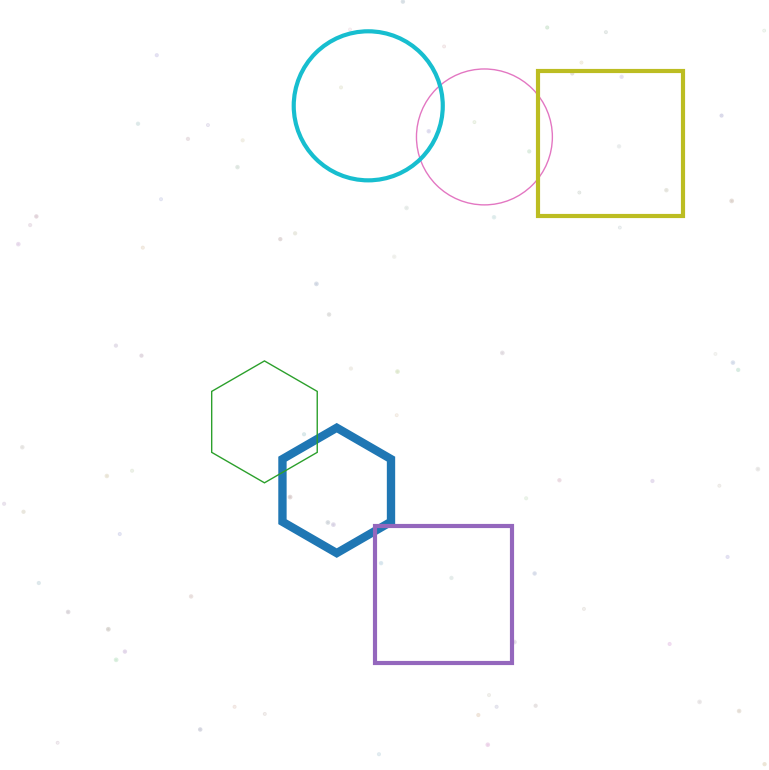[{"shape": "hexagon", "thickness": 3, "radius": 0.41, "center": [0.437, 0.363]}, {"shape": "hexagon", "thickness": 0.5, "radius": 0.4, "center": [0.343, 0.452]}, {"shape": "square", "thickness": 1.5, "radius": 0.44, "center": [0.576, 0.228]}, {"shape": "circle", "thickness": 0.5, "radius": 0.44, "center": [0.629, 0.822]}, {"shape": "square", "thickness": 1.5, "radius": 0.47, "center": [0.793, 0.814]}, {"shape": "circle", "thickness": 1.5, "radius": 0.48, "center": [0.478, 0.863]}]